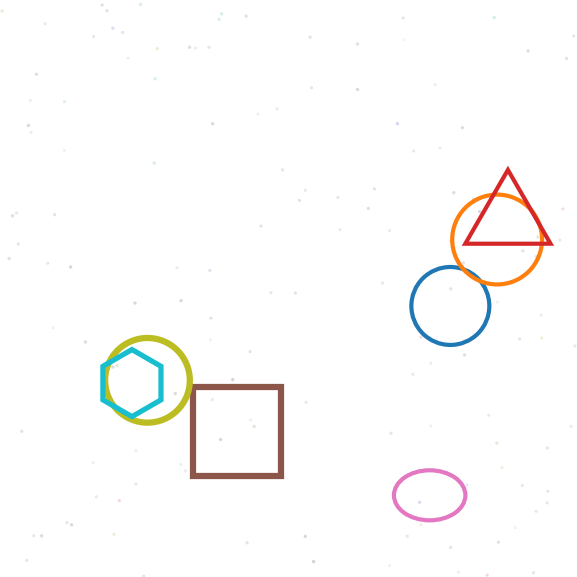[{"shape": "circle", "thickness": 2, "radius": 0.34, "center": [0.78, 0.469]}, {"shape": "circle", "thickness": 2, "radius": 0.39, "center": [0.861, 0.584]}, {"shape": "triangle", "thickness": 2, "radius": 0.43, "center": [0.879, 0.62]}, {"shape": "square", "thickness": 3, "radius": 0.38, "center": [0.41, 0.252]}, {"shape": "oval", "thickness": 2, "radius": 0.31, "center": [0.744, 0.141]}, {"shape": "circle", "thickness": 3, "radius": 0.37, "center": [0.255, 0.341]}, {"shape": "hexagon", "thickness": 2.5, "radius": 0.29, "center": [0.228, 0.336]}]